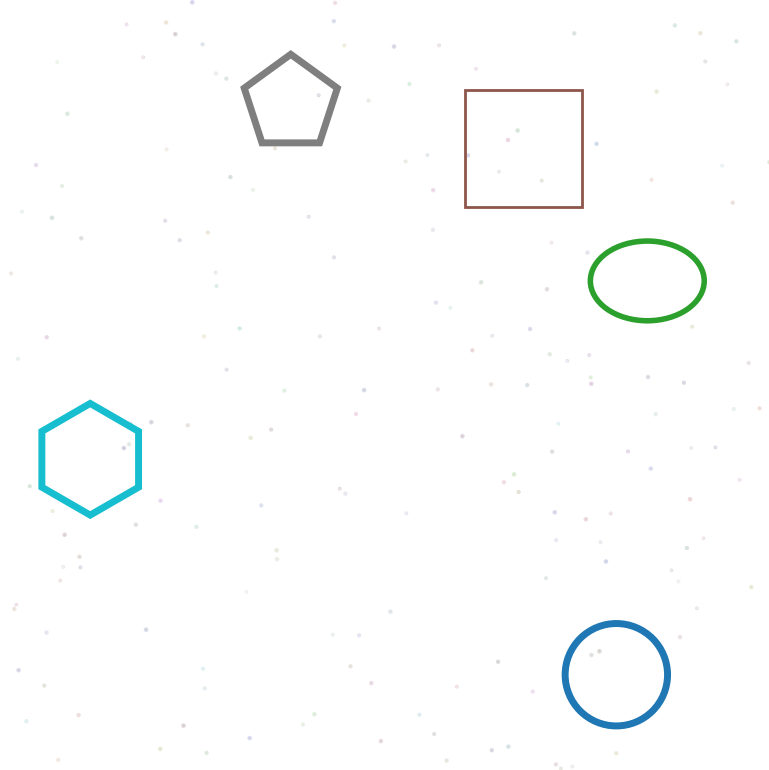[{"shape": "circle", "thickness": 2.5, "radius": 0.33, "center": [0.8, 0.124]}, {"shape": "oval", "thickness": 2, "radius": 0.37, "center": [0.841, 0.635]}, {"shape": "square", "thickness": 1, "radius": 0.38, "center": [0.68, 0.807]}, {"shape": "pentagon", "thickness": 2.5, "radius": 0.32, "center": [0.378, 0.866]}, {"shape": "hexagon", "thickness": 2.5, "radius": 0.36, "center": [0.117, 0.404]}]